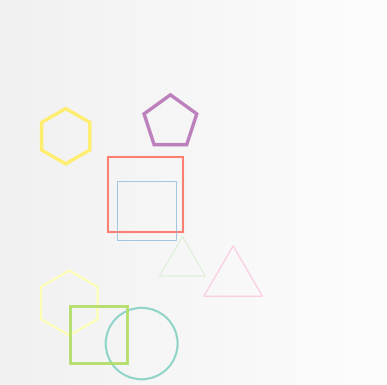[{"shape": "circle", "thickness": 1.5, "radius": 0.46, "center": [0.366, 0.108]}, {"shape": "hexagon", "thickness": 1.5, "radius": 0.42, "center": [0.179, 0.213]}, {"shape": "square", "thickness": 1.5, "radius": 0.49, "center": [0.375, 0.495]}, {"shape": "square", "thickness": 0.5, "radius": 0.38, "center": [0.377, 0.453]}, {"shape": "square", "thickness": 2, "radius": 0.37, "center": [0.254, 0.132]}, {"shape": "triangle", "thickness": 1, "radius": 0.44, "center": [0.602, 0.274]}, {"shape": "pentagon", "thickness": 2.5, "radius": 0.36, "center": [0.44, 0.682]}, {"shape": "triangle", "thickness": 0.5, "radius": 0.34, "center": [0.471, 0.317]}, {"shape": "hexagon", "thickness": 2.5, "radius": 0.36, "center": [0.17, 0.646]}]